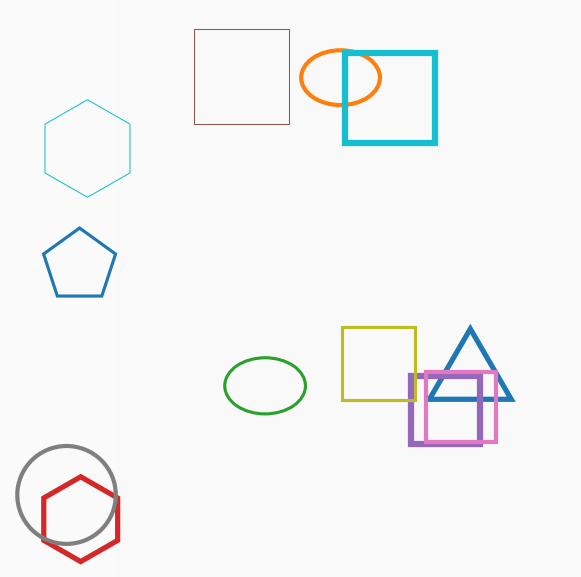[{"shape": "pentagon", "thickness": 1.5, "radius": 0.33, "center": [0.137, 0.539]}, {"shape": "triangle", "thickness": 2.5, "radius": 0.41, "center": [0.809, 0.348]}, {"shape": "oval", "thickness": 2, "radius": 0.34, "center": [0.586, 0.865]}, {"shape": "oval", "thickness": 1.5, "radius": 0.35, "center": [0.456, 0.331]}, {"shape": "hexagon", "thickness": 2.5, "radius": 0.37, "center": [0.139, 0.1]}, {"shape": "square", "thickness": 3, "radius": 0.3, "center": [0.766, 0.29]}, {"shape": "square", "thickness": 0.5, "radius": 0.41, "center": [0.416, 0.867]}, {"shape": "square", "thickness": 2, "radius": 0.3, "center": [0.793, 0.294]}, {"shape": "circle", "thickness": 2, "radius": 0.42, "center": [0.114, 0.142]}, {"shape": "square", "thickness": 1.5, "radius": 0.31, "center": [0.652, 0.37]}, {"shape": "square", "thickness": 3, "radius": 0.39, "center": [0.672, 0.83]}, {"shape": "hexagon", "thickness": 0.5, "radius": 0.42, "center": [0.15, 0.742]}]